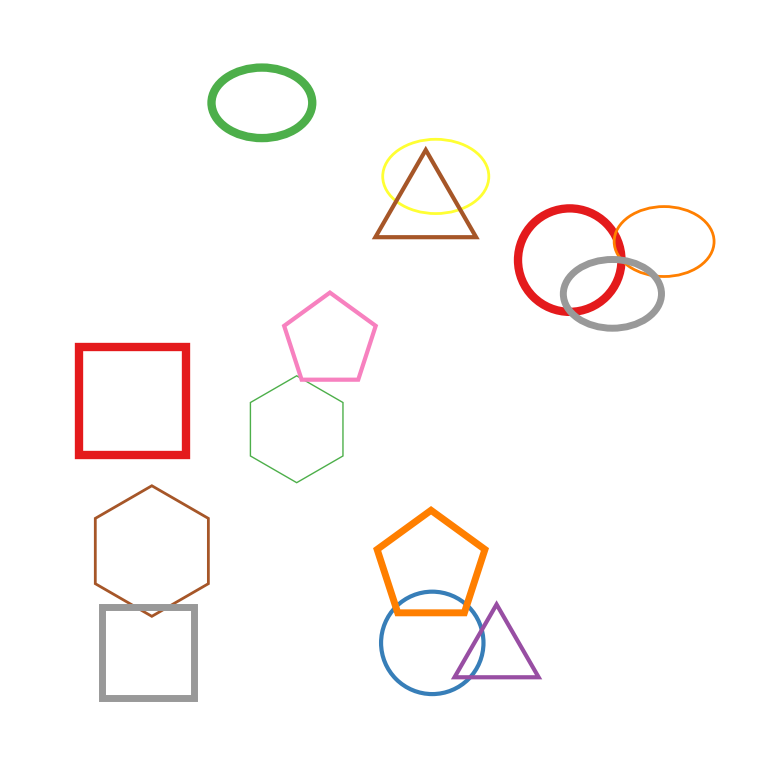[{"shape": "square", "thickness": 3, "radius": 0.35, "center": [0.172, 0.479]}, {"shape": "circle", "thickness": 3, "radius": 0.34, "center": [0.74, 0.662]}, {"shape": "circle", "thickness": 1.5, "radius": 0.33, "center": [0.561, 0.165]}, {"shape": "hexagon", "thickness": 0.5, "radius": 0.35, "center": [0.385, 0.443]}, {"shape": "oval", "thickness": 3, "radius": 0.33, "center": [0.34, 0.866]}, {"shape": "triangle", "thickness": 1.5, "radius": 0.32, "center": [0.645, 0.152]}, {"shape": "pentagon", "thickness": 2.5, "radius": 0.37, "center": [0.56, 0.264]}, {"shape": "oval", "thickness": 1, "radius": 0.32, "center": [0.862, 0.686]}, {"shape": "oval", "thickness": 1, "radius": 0.34, "center": [0.566, 0.771]}, {"shape": "triangle", "thickness": 1.5, "radius": 0.38, "center": [0.553, 0.73]}, {"shape": "hexagon", "thickness": 1, "radius": 0.42, "center": [0.197, 0.284]}, {"shape": "pentagon", "thickness": 1.5, "radius": 0.31, "center": [0.428, 0.557]}, {"shape": "oval", "thickness": 2.5, "radius": 0.32, "center": [0.795, 0.618]}, {"shape": "square", "thickness": 2.5, "radius": 0.3, "center": [0.192, 0.153]}]